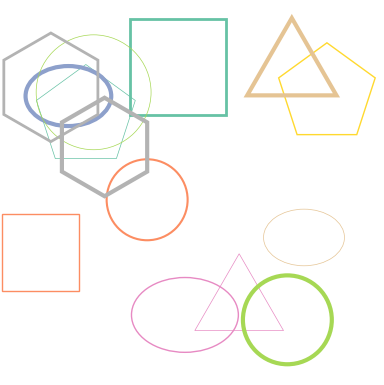[{"shape": "square", "thickness": 2, "radius": 0.62, "center": [0.462, 0.827]}, {"shape": "pentagon", "thickness": 0.5, "radius": 0.68, "center": [0.223, 0.697]}, {"shape": "square", "thickness": 1, "radius": 0.5, "center": [0.104, 0.345]}, {"shape": "circle", "thickness": 1.5, "radius": 0.53, "center": [0.382, 0.481]}, {"shape": "oval", "thickness": 3, "radius": 0.56, "center": [0.178, 0.751]}, {"shape": "triangle", "thickness": 0.5, "radius": 0.67, "center": [0.621, 0.208]}, {"shape": "oval", "thickness": 1, "radius": 0.69, "center": [0.48, 0.182]}, {"shape": "circle", "thickness": 3, "radius": 0.58, "center": [0.746, 0.169]}, {"shape": "circle", "thickness": 0.5, "radius": 0.75, "center": [0.243, 0.76]}, {"shape": "pentagon", "thickness": 1, "radius": 0.66, "center": [0.849, 0.757]}, {"shape": "triangle", "thickness": 3, "radius": 0.67, "center": [0.758, 0.819]}, {"shape": "oval", "thickness": 0.5, "radius": 0.53, "center": [0.79, 0.383]}, {"shape": "hexagon", "thickness": 2, "radius": 0.71, "center": [0.132, 0.773]}, {"shape": "hexagon", "thickness": 3, "radius": 0.64, "center": [0.272, 0.618]}]